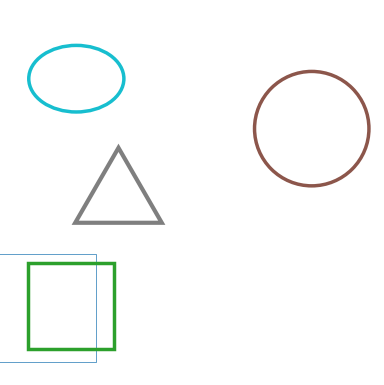[{"shape": "square", "thickness": 0.5, "radius": 0.7, "center": [0.109, 0.2]}, {"shape": "square", "thickness": 2.5, "radius": 0.56, "center": [0.186, 0.206]}, {"shape": "circle", "thickness": 2.5, "radius": 0.74, "center": [0.81, 0.666]}, {"shape": "triangle", "thickness": 3, "radius": 0.65, "center": [0.308, 0.486]}, {"shape": "oval", "thickness": 2.5, "radius": 0.62, "center": [0.198, 0.796]}]